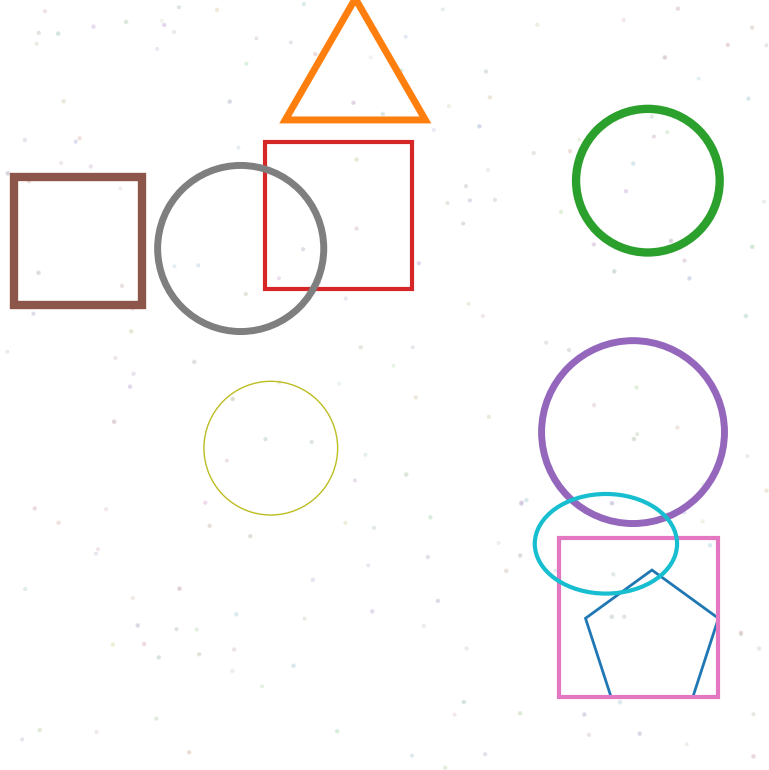[{"shape": "pentagon", "thickness": 1, "radius": 0.45, "center": [0.847, 0.169]}, {"shape": "triangle", "thickness": 2.5, "radius": 0.53, "center": [0.461, 0.897]}, {"shape": "circle", "thickness": 3, "radius": 0.47, "center": [0.841, 0.765]}, {"shape": "square", "thickness": 1.5, "radius": 0.48, "center": [0.439, 0.72]}, {"shape": "circle", "thickness": 2.5, "radius": 0.59, "center": [0.822, 0.439]}, {"shape": "square", "thickness": 3, "radius": 0.42, "center": [0.101, 0.687]}, {"shape": "square", "thickness": 1.5, "radius": 0.52, "center": [0.829, 0.198]}, {"shape": "circle", "thickness": 2.5, "radius": 0.54, "center": [0.313, 0.677]}, {"shape": "circle", "thickness": 0.5, "radius": 0.43, "center": [0.352, 0.418]}, {"shape": "oval", "thickness": 1.5, "radius": 0.46, "center": [0.787, 0.294]}]